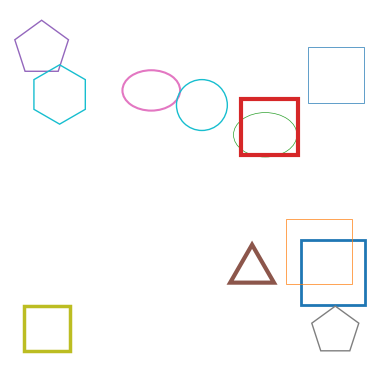[{"shape": "square", "thickness": 0.5, "radius": 0.36, "center": [0.873, 0.804]}, {"shape": "square", "thickness": 2, "radius": 0.42, "center": [0.864, 0.292]}, {"shape": "square", "thickness": 0.5, "radius": 0.43, "center": [0.829, 0.347]}, {"shape": "oval", "thickness": 0.5, "radius": 0.41, "center": [0.689, 0.65]}, {"shape": "square", "thickness": 3, "radius": 0.37, "center": [0.701, 0.67]}, {"shape": "pentagon", "thickness": 1, "radius": 0.37, "center": [0.108, 0.874]}, {"shape": "triangle", "thickness": 3, "radius": 0.33, "center": [0.655, 0.299]}, {"shape": "oval", "thickness": 1.5, "radius": 0.37, "center": [0.393, 0.765]}, {"shape": "pentagon", "thickness": 1, "radius": 0.32, "center": [0.871, 0.141]}, {"shape": "square", "thickness": 2.5, "radius": 0.3, "center": [0.122, 0.147]}, {"shape": "hexagon", "thickness": 1, "radius": 0.39, "center": [0.155, 0.755]}, {"shape": "circle", "thickness": 1, "radius": 0.33, "center": [0.524, 0.727]}]